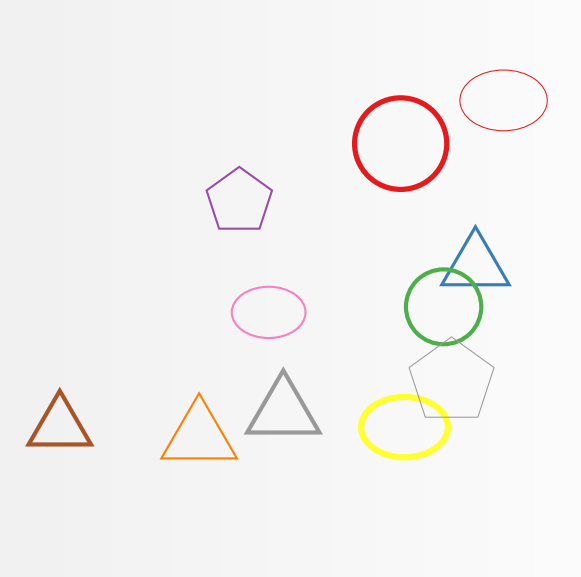[{"shape": "oval", "thickness": 0.5, "radius": 0.38, "center": [0.866, 0.825]}, {"shape": "circle", "thickness": 2.5, "radius": 0.4, "center": [0.689, 0.75]}, {"shape": "triangle", "thickness": 1.5, "radius": 0.33, "center": [0.818, 0.54]}, {"shape": "circle", "thickness": 2, "radius": 0.32, "center": [0.763, 0.468]}, {"shape": "pentagon", "thickness": 1, "radius": 0.3, "center": [0.412, 0.651]}, {"shape": "triangle", "thickness": 1, "radius": 0.38, "center": [0.343, 0.243]}, {"shape": "oval", "thickness": 3, "radius": 0.37, "center": [0.696, 0.259]}, {"shape": "triangle", "thickness": 2, "radius": 0.31, "center": [0.103, 0.26]}, {"shape": "oval", "thickness": 1, "radius": 0.32, "center": [0.462, 0.458]}, {"shape": "pentagon", "thickness": 0.5, "radius": 0.38, "center": [0.777, 0.339]}, {"shape": "triangle", "thickness": 2, "radius": 0.36, "center": [0.487, 0.286]}]